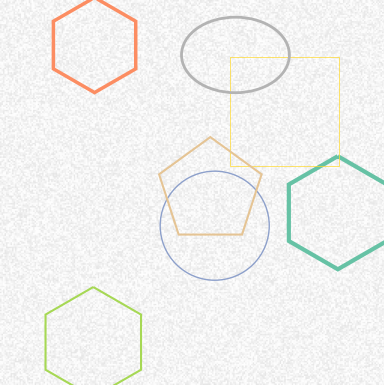[{"shape": "hexagon", "thickness": 3, "radius": 0.73, "center": [0.877, 0.447]}, {"shape": "hexagon", "thickness": 2.5, "radius": 0.62, "center": [0.246, 0.883]}, {"shape": "circle", "thickness": 1, "radius": 0.71, "center": [0.558, 0.414]}, {"shape": "hexagon", "thickness": 1.5, "radius": 0.72, "center": [0.242, 0.111]}, {"shape": "square", "thickness": 0.5, "radius": 0.71, "center": [0.739, 0.71]}, {"shape": "pentagon", "thickness": 1.5, "radius": 0.7, "center": [0.546, 0.504]}, {"shape": "oval", "thickness": 2, "radius": 0.7, "center": [0.612, 0.857]}]